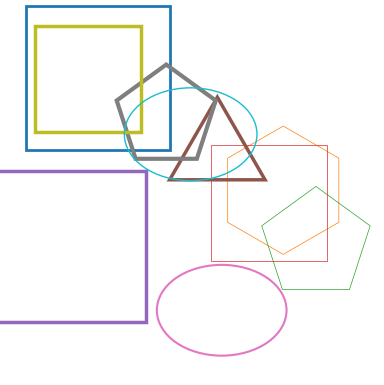[{"shape": "square", "thickness": 2, "radius": 0.93, "center": [0.254, 0.797]}, {"shape": "hexagon", "thickness": 0.5, "radius": 0.83, "center": [0.736, 0.506]}, {"shape": "pentagon", "thickness": 0.5, "radius": 0.74, "center": [0.821, 0.368]}, {"shape": "square", "thickness": 0.5, "radius": 0.75, "center": [0.698, 0.473]}, {"shape": "square", "thickness": 2.5, "radius": 0.99, "center": [0.181, 0.36]}, {"shape": "triangle", "thickness": 2.5, "radius": 0.72, "center": [0.565, 0.605]}, {"shape": "oval", "thickness": 1.5, "radius": 0.84, "center": [0.576, 0.194]}, {"shape": "pentagon", "thickness": 3, "radius": 0.68, "center": [0.432, 0.697]}, {"shape": "square", "thickness": 2.5, "radius": 0.69, "center": [0.228, 0.794]}, {"shape": "oval", "thickness": 1, "radius": 0.86, "center": [0.495, 0.651]}]